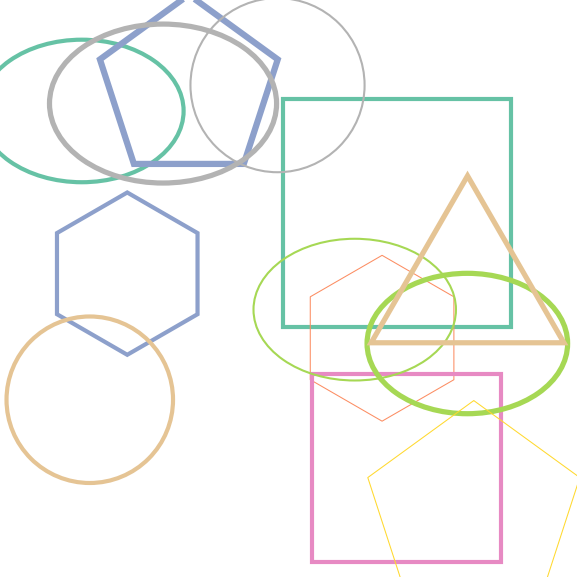[{"shape": "oval", "thickness": 2, "radius": 0.88, "center": [0.142, 0.807]}, {"shape": "square", "thickness": 2, "radius": 0.99, "center": [0.687, 0.631]}, {"shape": "hexagon", "thickness": 0.5, "radius": 0.72, "center": [0.662, 0.413]}, {"shape": "pentagon", "thickness": 3, "radius": 0.81, "center": [0.327, 0.846]}, {"shape": "hexagon", "thickness": 2, "radius": 0.7, "center": [0.22, 0.525]}, {"shape": "square", "thickness": 2, "radius": 0.82, "center": [0.704, 0.188]}, {"shape": "oval", "thickness": 2.5, "radius": 0.87, "center": [0.809, 0.404]}, {"shape": "oval", "thickness": 1, "radius": 0.88, "center": [0.614, 0.463]}, {"shape": "pentagon", "thickness": 0.5, "radius": 0.96, "center": [0.82, 0.113]}, {"shape": "triangle", "thickness": 2.5, "radius": 0.96, "center": [0.81, 0.502]}, {"shape": "circle", "thickness": 2, "radius": 0.72, "center": [0.155, 0.307]}, {"shape": "oval", "thickness": 2.5, "radius": 0.98, "center": [0.282, 0.82]}, {"shape": "circle", "thickness": 1, "radius": 0.75, "center": [0.481, 0.852]}]